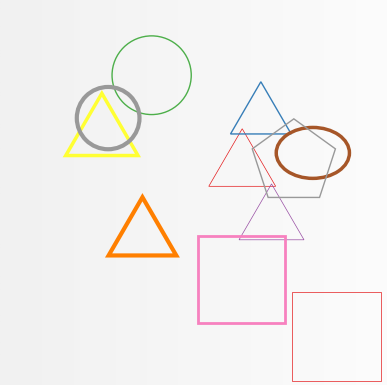[{"shape": "square", "thickness": 0.5, "radius": 0.58, "center": [0.868, 0.126]}, {"shape": "triangle", "thickness": 0.5, "radius": 0.5, "center": [0.625, 0.566]}, {"shape": "triangle", "thickness": 1, "radius": 0.45, "center": [0.673, 0.697]}, {"shape": "circle", "thickness": 1, "radius": 0.51, "center": [0.391, 0.805]}, {"shape": "triangle", "thickness": 0.5, "radius": 0.48, "center": [0.701, 0.426]}, {"shape": "triangle", "thickness": 3, "radius": 0.5, "center": [0.368, 0.387]}, {"shape": "triangle", "thickness": 2.5, "radius": 0.54, "center": [0.263, 0.65]}, {"shape": "oval", "thickness": 2.5, "radius": 0.47, "center": [0.807, 0.603]}, {"shape": "square", "thickness": 2, "radius": 0.56, "center": [0.624, 0.274]}, {"shape": "pentagon", "thickness": 1, "radius": 0.56, "center": [0.758, 0.578]}, {"shape": "circle", "thickness": 3, "radius": 0.4, "center": [0.279, 0.693]}]